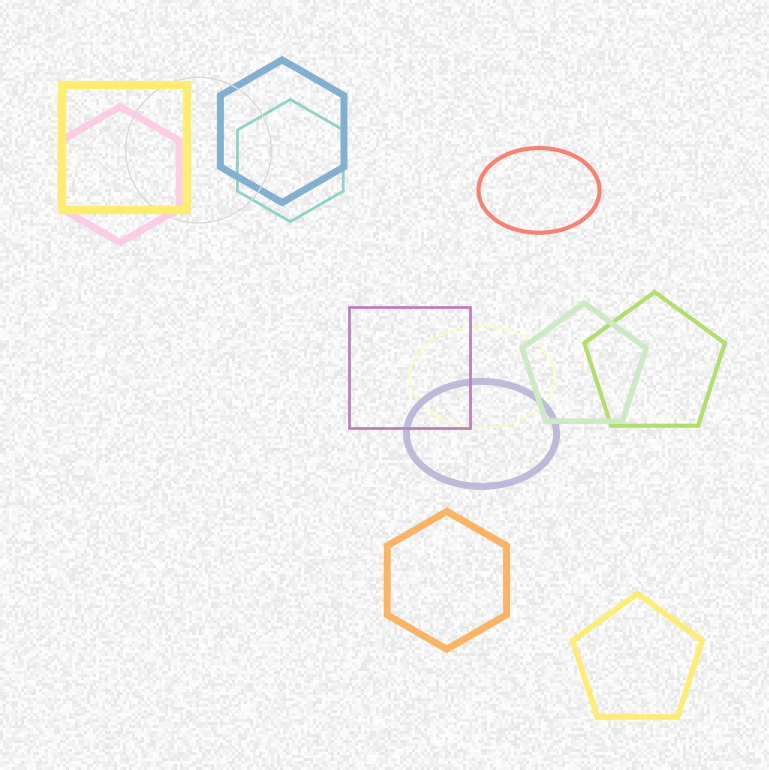[{"shape": "hexagon", "thickness": 1, "radius": 0.4, "center": [0.377, 0.791]}, {"shape": "oval", "thickness": 0.5, "radius": 0.47, "center": [0.626, 0.51]}, {"shape": "oval", "thickness": 2.5, "radius": 0.49, "center": [0.625, 0.436]}, {"shape": "oval", "thickness": 1.5, "radius": 0.39, "center": [0.7, 0.753]}, {"shape": "hexagon", "thickness": 2.5, "radius": 0.46, "center": [0.366, 0.83]}, {"shape": "hexagon", "thickness": 2.5, "radius": 0.45, "center": [0.58, 0.246]}, {"shape": "pentagon", "thickness": 1.5, "radius": 0.48, "center": [0.85, 0.525]}, {"shape": "hexagon", "thickness": 2.5, "radius": 0.44, "center": [0.156, 0.773]}, {"shape": "circle", "thickness": 0.5, "radius": 0.47, "center": [0.258, 0.805]}, {"shape": "square", "thickness": 1, "radius": 0.39, "center": [0.532, 0.523]}, {"shape": "pentagon", "thickness": 2, "radius": 0.42, "center": [0.759, 0.522]}, {"shape": "square", "thickness": 3, "radius": 0.4, "center": [0.162, 0.808]}, {"shape": "pentagon", "thickness": 2, "radius": 0.44, "center": [0.828, 0.141]}]